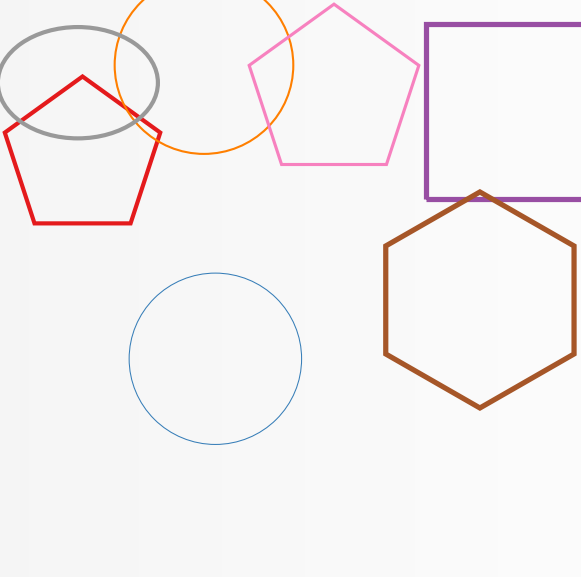[{"shape": "pentagon", "thickness": 2, "radius": 0.7, "center": [0.142, 0.726]}, {"shape": "circle", "thickness": 0.5, "radius": 0.74, "center": [0.371, 0.378]}, {"shape": "square", "thickness": 2.5, "radius": 0.76, "center": [0.883, 0.806]}, {"shape": "circle", "thickness": 1, "radius": 0.77, "center": [0.351, 0.886]}, {"shape": "hexagon", "thickness": 2.5, "radius": 0.94, "center": [0.826, 0.48]}, {"shape": "pentagon", "thickness": 1.5, "radius": 0.77, "center": [0.575, 0.838]}, {"shape": "oval", "thickness": 2, "radius": 0.69, "center": [0.134, 0.856]}]